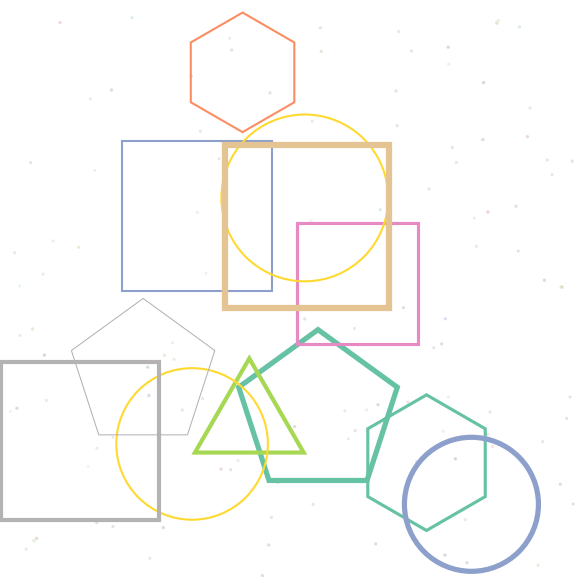[{"shape": "hexagon", "thickness": 1.5, "radius": 0.59, "center": [0.739, 0.198]}, {"shape": "pentagon", "thickness": 2.5, "radius": 0.72, "center": [0.551, 0.284]}, {"shape": "hexagon", "thickness": 1, "radius": 0.52, "center": [0.42, 0.874]}, {"shape": "circle", "thickness": 2.5, "radius": 0.58, "center": [0.816, 0.126]}, {"shape": "square", "thickness": 1, "radius": 0.65, "center": [0.341, 0.625]}, {"shape": "square", "thickness": 1.5, "radius": 0.52, "center": [0.619, 0.509]}, {"shape": "triangle", "thickness": 2, "radius": 0.54, "center": [0.432, 0.27]}, {"shape": "circle", "thickness": 1, "radius": 0.72, "center": [0.528, 0.656]}, {"shape": "circle", "thickness": 1, "radius": 0.66, "center": [0.333, 0.23]}, {"shape": "square", "thickness": 3, "radius": 0.71, "center": [0.532, 0.607]}, {"shape": "square", "thickness": 2, "radius": 0.68, "center": [0.139, 0.236]}, {"shape": "pentagon", "thickness": 0.5, "radius": 0.65, "center": [0.248, 0.352]}]